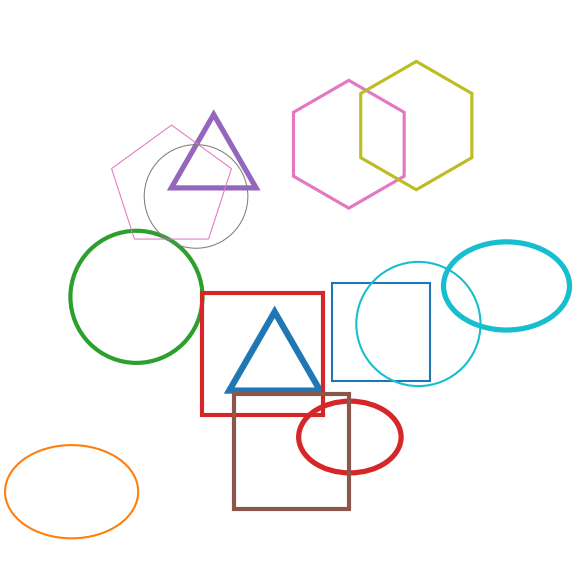[{"shape": "square", "thickness": 1, "radius": 0.42, "center": [0.66, 0.424]}, {"shape": "triangle", "thickness": 3, "radius": 0.45, "center": [0.476, 0.368]}, {"shape": "oval", "thickness": 1, "radius": 0.58, "center": [0.124, 0.148]}, {"shape": "circle", "thickness": 2, "radius": 0.57, "center": [0.236, 0.485]}, {"shape": "oval", "thickness": 2.5, "radius": 0.44, "center": [0.606, 0.242]}, {"shape": "square", "thickness": 2, "radius": 0.53, "center": [0.454, 0.386]}, {"shape": "triangle", "thickness": 2.5, "radius": 0.42, "center": [0.37, 0.716]}, {"shape": "square", "thickness": 2, "radius": 0.5, "center": [0.505, 0.217]}, {"shape": "hexagon", "thickness": 1.5, "radius": 0.55, "center": [0.604, 0.749]}, {"shape": "pentagon", "thickness": 0.5, "radius": 0.55, "center": [0.297, 0.673]}, {"shape": "circle", "thickness": 0.5, "radius": 0.45, "center": [0.339, 0.659]}, {"shape": "hexagon", "thickness": 1.5, "radius": 0.56, "center": [0.721, 0.782]}, {"shape": "circle", "thickness": 1, "radius": 0.54, "center": [0.725, 0.438]}, {"shape": "oval", "thickness": 2.5, "radius": 0.55, "center": [0.877, 0.504]}]